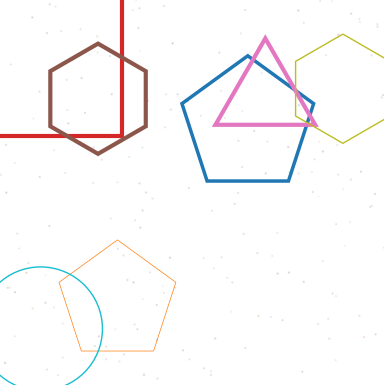[{"shape": "pentagon", "thickness": 2.5, "radius": 0.9, "center": [0.644, 0.675]}, {"shape": "pentagon", "thickness": 0.5, "radius": 0.8, "center": [0.305, 0.217]}, {"shape": "square", "thickness": 3, "radius": 0.97, "center": [0.123, 0.841]}, {"shape": "hexagon", "thickness": 3, "radius": 0.72, "center": [0.255, 0.744]}, {"shape": "triangle", "thickness": 3, "radius": 0.75, "center": [0.689, 0.751]}, {"shape": "hexagon", "thickness": 1, "radius": 0.71, "center": [0.891, 0.77]}, {"shape": "circle", "thickness": 1, "radius": 0.8, "center": [0.106, 0.146]}]